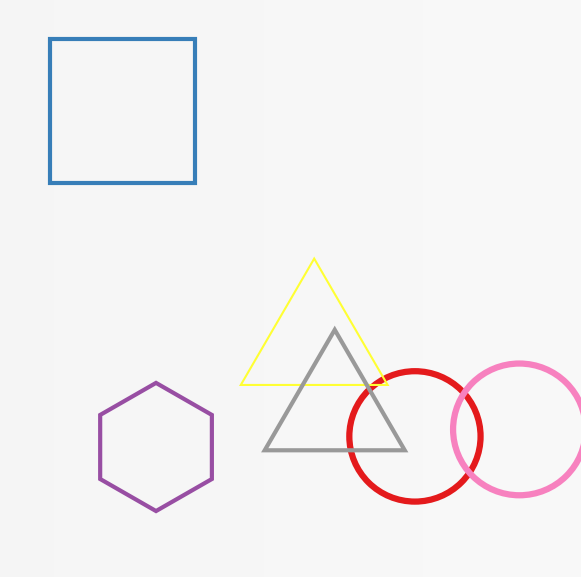[{"shape": "circle", "thickness": 3, "radius": 0.56, "center": [0.714, 0.243]}, {"shape": "square", "thickness": 2, "radius": 0.63, "center": [0.211, 0.807]}, {"shape": "hexagon", "thickness": 2, "radius": 0.55, "center": [0.268, 0.225]}, {"shape": "triangle", "thickness": 1, "radius": 0.73, "center": [0.541, 0.405]}, {"shape": "circle", "thickness": 3, "radius": 0.57, "center": [0.894, 0.256]}, {"shape": "triangle", "thickness": 2, "radius": 0.7, "center": [0.576, 0.289]}]